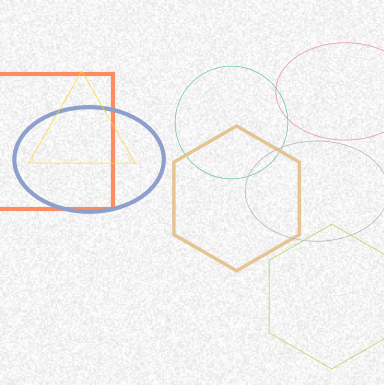[{"shape": "circle", "thickness": 0.5, "radius": 0.73, "center": [0.601, 0.682]}, {"shape": "square", "thickness": 3, "radius": 0.88, "center": [0.118, 0.632]}, {"shape": "oval", "thickness": 3, "radius": 0.97, "center": [0.231, 0.586]}, {"shape": "oval", "thickness": 0.5, "radius": 0.9, "center": [0.897, 0.762]}, {"shape": "hexagon", "thickness": 0.5, "radius": 0.94, "center": [0.862, 0.23]}, {"shape": "triangle", "thickness": 0.5, "radius": 0.8, "center": [0.212, 0.656]}, {"shape": "hexagon", "thickness": 2.5, "radius": 0.94, "center": [0.615, 0.485]}, {"shape": "oval", "thickness": 0.5, "radius": 0.93, "center": [0.823, 0.504]}]